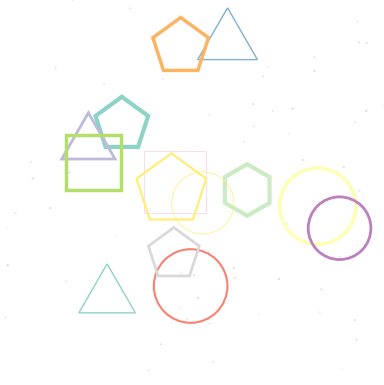[{"shape": "triangle", "thickness": 1, "radius": 0.42, "center": [0.278, 0.23]}, {"shape": "pentagon", "thickness": 3, "radius": 0.36, "center": [0.316, 0.677]}, {"shape": "circle", "thickness": 2.5, "radius": 0.5, "center": [0.825, 0.465]}, {"shape": "triangle", "thickness": 2, "radius": 0.4, "center": [0.23, 0.627]}, {"shape": "circle", "thickness": 1.5, "radius": 0.48, "center": [0.495, 0.257]}, {"shape": "triangle", "thickness": 1, "radius": 0.45, "center": [0.591, 0.89]}, {"shape": "pentagon", "thickness": 2.5, "radius": 0.38, "center": [0.469, 0.879]}, {"shape": "square", "thickness": 2.5, "radius": 0.36, "center": [0.243, 0.578]}, {"shape": "square", "thickness": 0.5, "radius": 0.4, "center": [0.455, 0.526]}, {"shape": "pentagon", "thickness": 2, "radius": 0.35, "center": [0.451, 0.339]}, {"shape": "circle", "thickness": 2, "radius": 0.41, "center": [0.882, 0.407]}, {"shape": "hexagon", "thickness": 3, "radius": 0.34, "center": [0.642, 0.507]}, {"shape": "circle", "thickness": 0.5, "radius": 0.4, "center": [0.527, 0.473]}, {"shape": "pentagon", "thickness": 1.5, "radius": 0.48, "center": [0.445, 0.507]}]